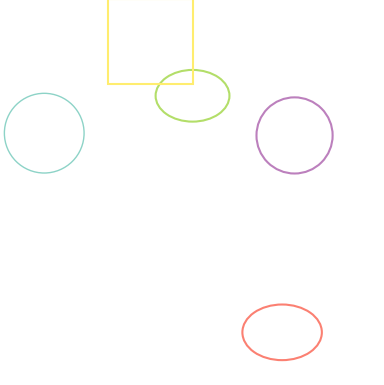[{"shape": "circle", "thickness": 1, "radius": 0.52, "center": [0.115, 0.654]}, {"shape": "oval", "thickness": 1.5, "radius": 0.52, "center": [0.733, 0.137]}, {"shape": "oval", "thickness": 1.5, "radius": 0.48, "center": [0.5, 0.751]}, {"shape": "circle", "thickness": 1.5, "radius": 0.49, "center": [0.765, 0.648]}, {"shape": "square", "thickness": 1.5, "radius": 0.55, "center": [0.391, 0.891]}]